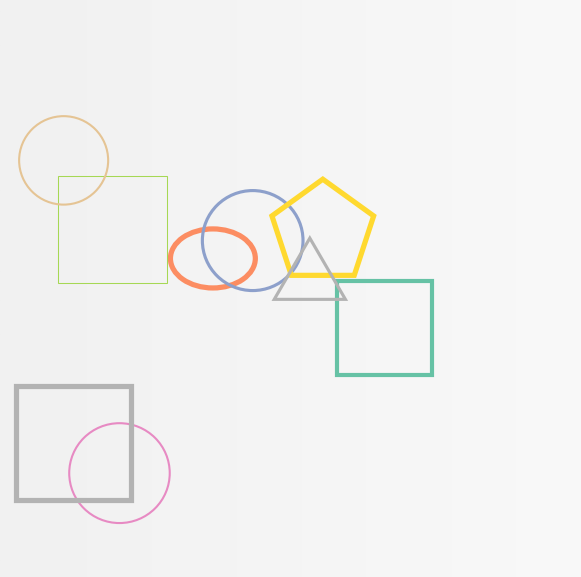[{"shape": "square", "thickness": 2, "radius": 0.41, "center": [0.662, 0.431]}, {"shape": "oval", "thickness": 2.5, "radius": 0.37, "center": [0.366, 0.552]}, {"shape": "circle", "thickness": 1.5, "radius": 0.43, "center": [0.435, 0.583]}, {"shape": "circle", "thickness": 1, "radius": 0.43, "center": [0.206, 0.18]}, {"shape": "square", "thickness": 0.5, "radius": 0.47, "center": [0.193, 0.602]}, {"shape": "pentagon", "thickness": 2.5, "radius": 0.46, "center": [0.555, 0.597]}, {"shape": "circle", "thickness": 1, "radius": 0.38, "center": [0.109, 0.721]}, {"shape": "square", "thickness": 2.5, "radius": 0.49, "center": [0.127, 0.232]}, {"shape": "triangle", "thickness": 1.5, "radius": 0.35, "center": [0.533, 0.516]}]